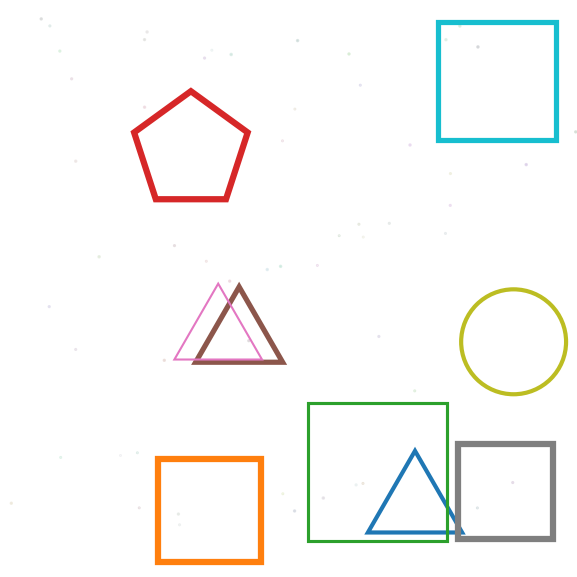[{"shape": "triangle", "thickness": 2, "radius": 0.47, "center": [0.719, 0.124]}, {"shape": "square", "thickness": 3, "radius": 0.45, "center": [0.363, 0.115]}, {"shape": "square", "thickness": 1.5, "radius": 0.6, "center": [0.654, 0.181]}, {"shape": "pentagon", "thickness": 3, "radius": 0.52, "center": [0.331, 0.738]}, {"shape": "triangle", "thickness": 2.5, "radius": 0.43, "center": [0.414, 0.415]}, {"shape": "triangle", "thickness": 1, "radius": 0.44, "center": [0.378, 0.42]}, {"shape": "square", "thickness": 3, "radius": 0.41, "center": [0.875, 0.148]}, {"shape": "circle", "thickness": 2, "radius": 0.45, "center": [0.889, 0.407]}, {"shape": "square", "thickness": 2.5, "radius": 0.51, "center": [0.861, 0.859]}]